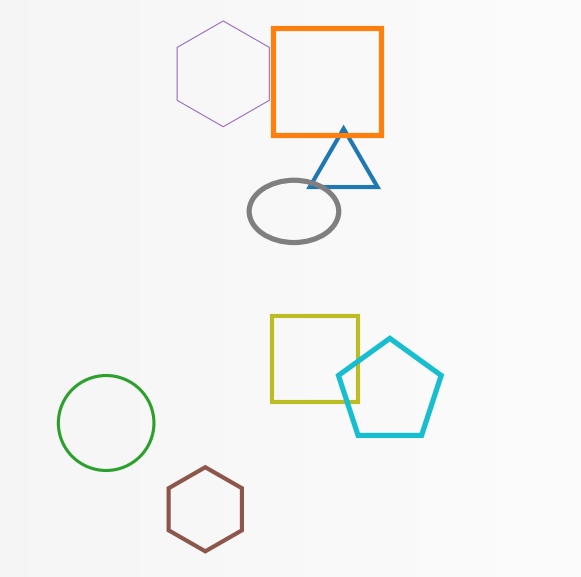[{"shape": "triangle", "thickness": 2, "radius": 0.34, "center": [0.591, 0.709]}, {"shape": "square", "thickness": 2.5, "radius": 0.46, "center": [0.562, 0.859]}, {"shape": "circle", "thickness": 1.5, "radius": 0.41, "center": [0.183, 0.267]}, {"shape": "hexagon", "thickness": 0.5, "radius": 0.46, "center": [0.384, 0.871]}, {"shape": "hexagon", "thickness": 2, "radius": 0.36, "center": [0.353, 0.117]}, {"shape": "oval", "thickness": 2.5, "radius": 0.39, "center": [0.506, 0.633]}, {"shape": "square", "thickness": 2, "radius": 0.37, "center": [0.542, 0.378]}, {"shape": "pentagon", "thickness": 2.5, "radius": 0.46, "center": [0.671, 0.32]}]